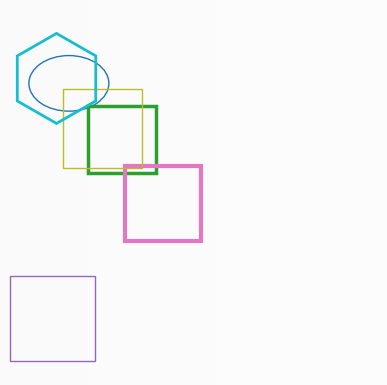[{"shape": "oval", "thickness": 1, "radius": 0.52, "center": [0.178, 0.783]}, {"shape": "square", "thickness": 2.5, "radius": 0.44, "center": [0.314, 0.637]}, {"shape": "square", "thickness": 1, "radius": 0.55, "center": [0.135, 0.173]}, {"shape": "square", "thickness": 3, "radius": 0.49, "center": [0.42, 0.472]}, {"shape": "square", "thickness": 1, "radius": 0.51, "center": [0.264, 0.666]}, {"shape": "hexagon", "thickness": 2, "radius": 0.58, "center": [0.146, 0.796]}]